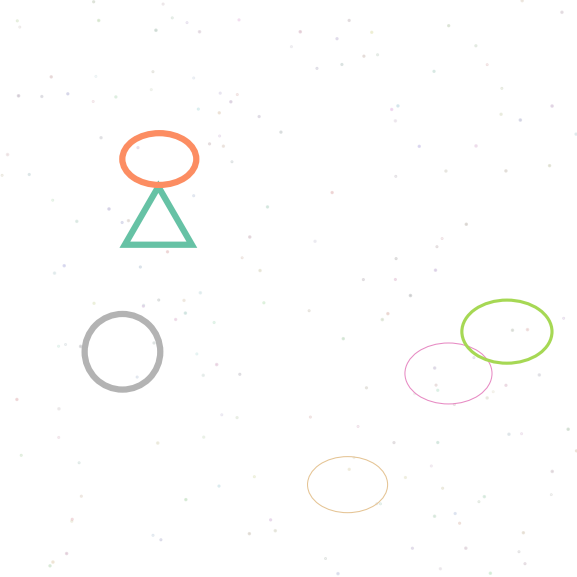[{"shape": "triangle", "thickness": 3, "radius": 0.33, "center": [0.274, 0.609]}, {"shape": "oval", "thickness": 3, "radius": 0.32, "center": [0.276, 0.724]}, {"shape": "oval", "thickness": 0.5, "radius": 0.38, "center": [0.777, 0.352]}, {"shape": "oval", "thickness": 1.5, "radius": 0.39, "center": [0.878, 0.425]}, {"shape": "oval", "thickness": 0.5, "radius": 0.35, "center": [0.602, 0.16]}, {"shape": "circle", "thickness": 3, "radius": 0.33, "center": [0.212, 0.39]}]